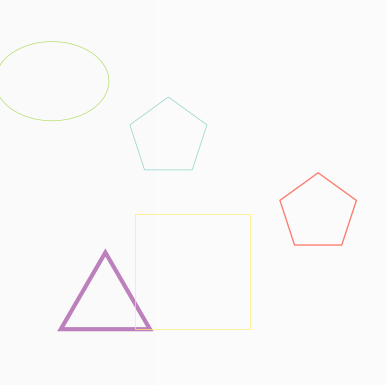[{"shape": "pentagon", "thickness": 0.5, "radius": 0.52, "center": [0.435, 0.643]}, {"shape": "pentagon", "thickness": 1, "radius": 0.52, "center": [0.821, 0.447]}, {"shape": "oval", "thickness": 0.5, "radius": 0.73, "center": [0.134, 0.789]}, {"shape": "triangle", "thickness": 3, "radius": 0.66, "center": [0.272, 0.211]}, {"shape": "square", "thickness": 0.5, "radius": 0.75, "center": [0.497, 0.294]}]